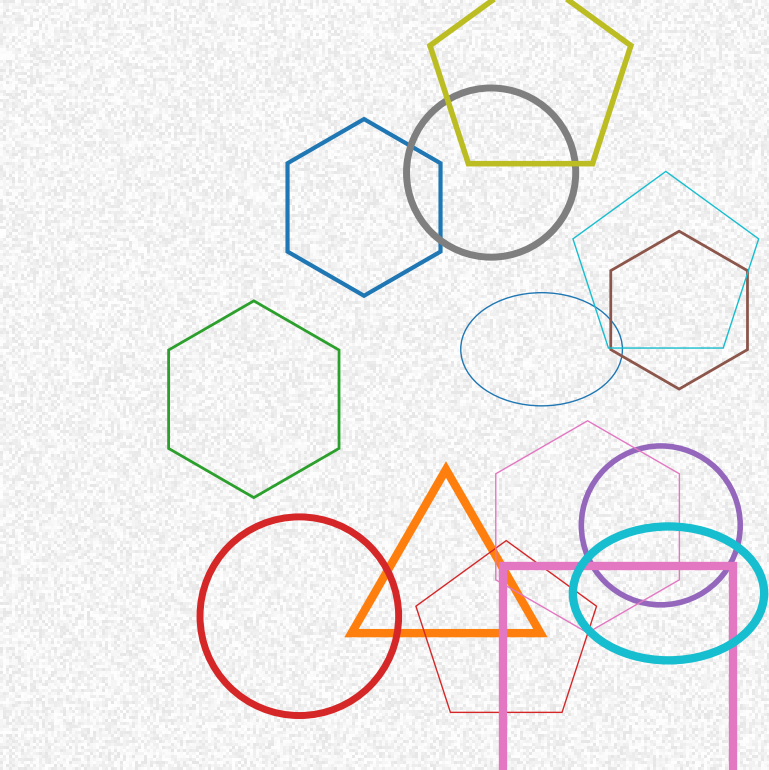[{"shape": "oval", "thickness": 0.5, "radius": 0.52, "center": [0.703, 0.546]}, {"shape": "hexagon", "thickness": 1.5, "radius": 0.57, "center": [0.473, 0.731]}, {"shape": "triangle", "thickness": 3, "radius": 0.71, "center": [0.579, 0.249]}, {"shape": "hexagon", "thickness": 1, "radius": 0.64, "center": [0.33, 0.482]}, {"shape": "circle", "thickness": 2.5, "radius": 0.64, "center": [0.389, 0.2]}, {"shape": "pentagon", "thickness": 0.5, "radius": 0.62, "center": [0.657, 0.175]}, {"shape": "circle", "thickness": 2, "radius": 0.52, "center": [0.858, 0.318]}, {"shape": "hexagon", "thickness": 1, "radius": 0.51, "center": [0.882, 0.597]}, {"shape": "square", "thickness": 3, "radius": 0.75, "center": [0.802, 0.116]}, {"shape": "hexagon", "thickness": 0.5, "radius": 0.69, "center": [0.763, 0.316]}, {"shape": "circle", "thickness": 2.5, "radius": 0.55, "center": [0.638, 0.776]}, {"shape": "pentagon", "thickness": 2, "radius": 0.69, "center": [0.689, 0.898]}, {"shape": "oval", "thickness": 3, "radius": 0.62, "center": [0.868, 0.229]}, {"shape": "pentagon", "thickness": 0.5, "radius": 0.63, "center": [0.865, 0.651]}]